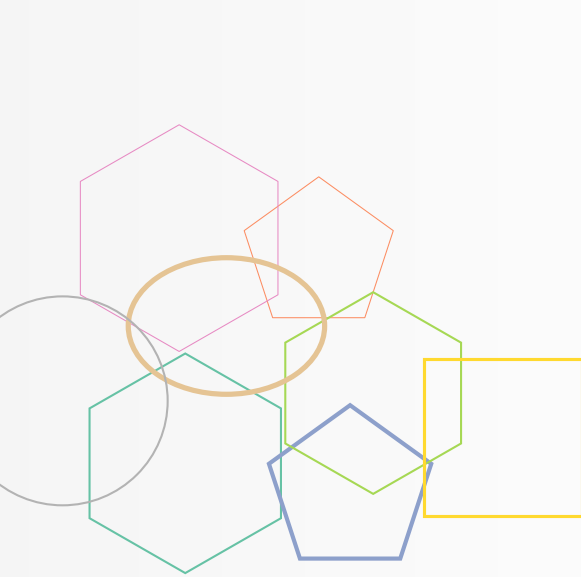[{"shape": "hexagon", "thickness": 1, "radius": 0.95, "center": [0.319, 0.197]}, {"shape": "pentagon", "thickness": 0.5, "radius": 0.67, "center": [0.548, 0.558]}, {"shape": "pentagon", "thickness": 2, "radius": 0.73, "center": [0.602, 0.151]}, {"shape": "hexagon", "thickness": 0.5, "radius": 0.98, "center": [0.308, 0.587]}, {"shape": "hexagon", "thickness": 1, "radius": 0.87, "center": [0.642, 0.319]}, {"shape": "square", "thickness": 1.5, "radius": 0.68, "center": [0.865, 0.241]}, {"shape": "oval", "thickness": 2.5, "radius": 0.84, "center": [0.39, 0.435]}, {"shape": "circle", "thickness": 1, "radius": 0.9, "center": [0.108, 0.305]}]